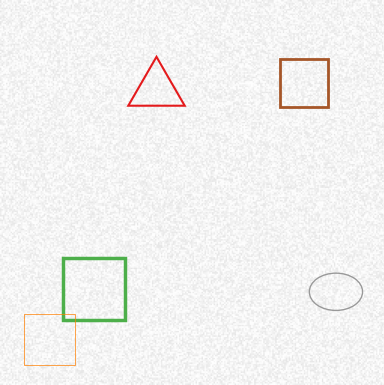[{"shape": "triangle", "thickness": 1.5, "radius": 0.42, "center": [0.406, 0.768]}, {"shape": "square", "thickness": 2.5, "radius": 0.41, "center": [0.244, 0.25]}, {"shape": "square", "thickness": 0.5, "radius": 0.33, "center": [0.129, 0.117]}, {"shape": "square", "thickness": 2, "radius": 0.31, "center": [0.79, 0.784]}, {"shape": "oval", "thickness": 1, "radius": 0.35, "center": [0.873, 0.242]}]